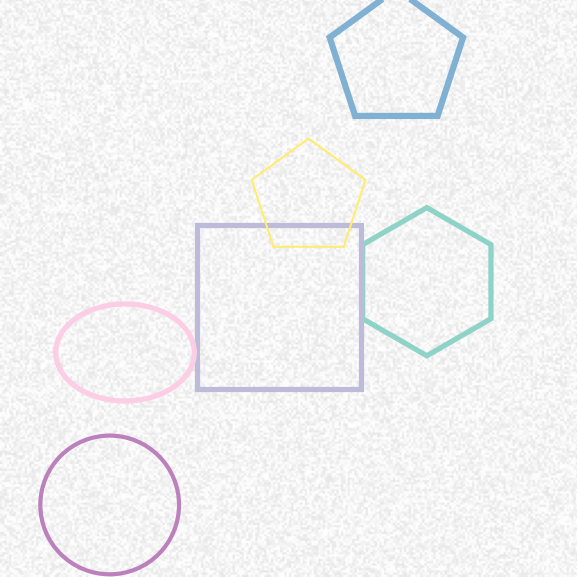[{"shape": "hexagon", "thickness": 2.5, "radius": 0.64, "center": [0.739, 0.511]}, {"shape": "square", "thickness": 2.5, "radius": 0.71, "center": [0.483, 0.467]}, {"shape": "pentagon", "thickness": 3, "radius": 0.61, "center": [0.686, 0.897]}, {"shape": "oval", "thickness": 2.5, "radius": 0.6, "center": [0.217, 0.389]}, {"shape": "circle", "thickness": 2, "radius": 0.6, "center": [0.19, 0.125]}, {"shape": "pentagon", "thickness": 1, "radius": 0.52, "center": [0.534, 0.656]}]